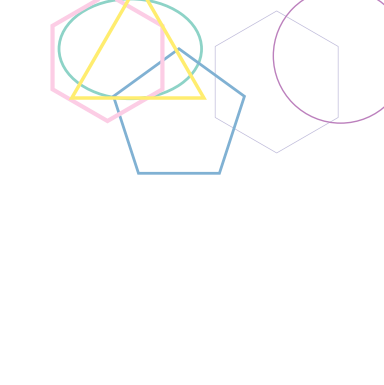[{"shape": "oval", "thickness": 2, "radius": 0.93, "center": [0.338, 0.873]}, {"shape": "hexagon", "thickness": 0.5, "radius": 0.92, "center": [0.719, 0.787]}, {"shape": "pentagon", "thickness": 2, "radius": 0.89, "center": [0.465, 0.695]}, {"shape": "hexagon", "thickness": 3, "radius": 0.82, "center": [0.279, 0.85]}, {"shape": "circle", "thickness": 1, "radius": 0.87, "center": [0.885, 0.855]}, {"shape": "triangle", "thickness": 2.5, "radius": 0.99, "center": [0.358, 0.844]}]